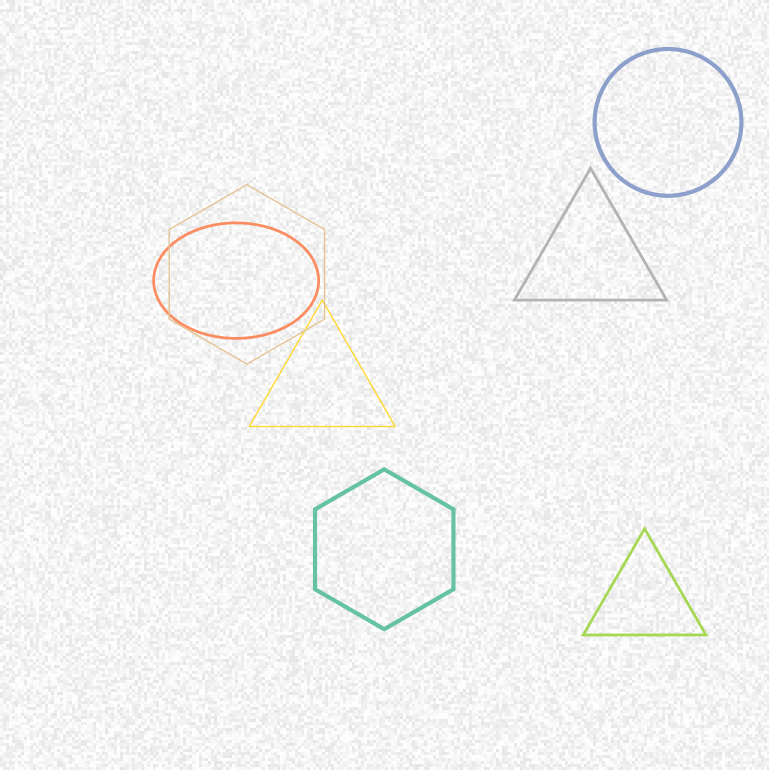[{"shape": "hexagon", "thickness": 1.5, "radius": 0.52, "center": [0.499, 0.287]}, {"shape": "oval", "thickness": 1, "radius": 0.54, "center": [0.307, 0.636]}, {"shape": "circle", "thickness": 1.5, "radius": 0.48, "center": [0.868, 0.841]}, {"shape": "triangle", "thickness": 1, "radius": 0.46, "center": [0.837, 0.221]}, {"shape": "triangle", "thickness": 0.5, "radius": 0.55, "center": [0.419, 0.501]}, {"shape": "hexagon", "thickness": 0.5, "radius": 0.58, "center": [0.321, 0.644]}, {"shape": "triangle", "thickness": 1, "radius": 0.57, "center": [0.767, 0.667]}]